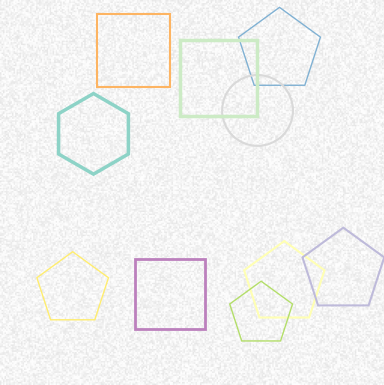[{"shape": "hexagon", "thickness": 2.5, "radius": 0.52, "center": [0.243, 0.652]}, {"shape": "pentagon", "thickness": 1.5, "radius": 0.55, "center": [0.738, 0.264]}, {"shape": "pentagon", "thickness": 1.5, "radius": 0.56, "center": [0.892, 0.297]}, {"shape": "pentagon", "thickness": 1, "radius": 0.56, "center": [0.726, 0.869]}, {"shape": "square", "thickness": 1.5, "radius": 0.47, "center": [0.347, 0.869]}, {"shape": "pentagon", "thickness": 1, "radius": 0.43, "center": [0.678, 0.184]}, {"shape": "circle", "thickness": 1.5, "radius": 0.46, "center": [0.669, 0.713]}, {"shape": "square", "thickness": 2, "radius": 0.46, "center": [0.442, 0.236]}, {"shape": "square", "thickness": 2.5, "radius": 0.5, "center": [0.568, 0.797]}, {"shape": "pentagon", "thickness": 1, "radius": 0.49, "center": [0.189, 0.248]}]